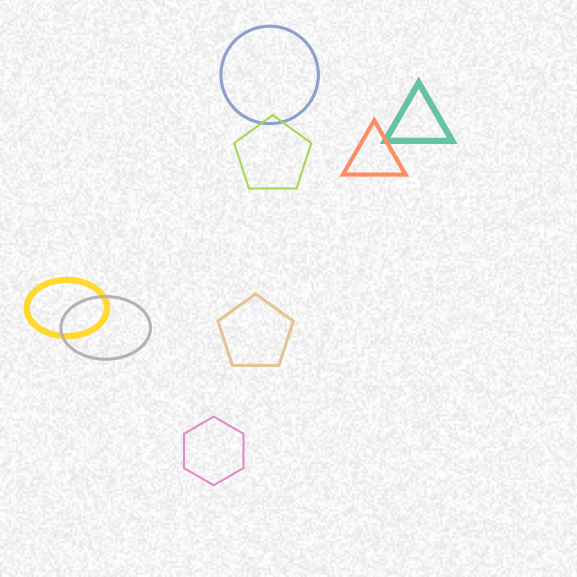[{"shape": "triangle", "thickness": 3, "radius": 0.34, "center": [0.725, 0.789]}, {"shape": "triangle", "thickness": 2, "radius": 0.31, "center": [0.648, 0.728]}, {"shape": "circle", "thickness": 1.5, "radius": 0.42, "center": [0.467, 0.869]}, {"shape": "hexagon", "thickness": 1, "radius": 0.3, "center": [0.37, 0.218]}, {"shape": "pentagon", "thickness": 1, "radius": 0.35, "center": [0.472, 0.73]}, {"shape": "oval", "thickness": 3, "radius": 0.35, "center": [0.116, 0.466]}, {"shape": "pentagon", "thickness": 1.5, "radius": 0.34, "center": [0.443, 0.422]}, {"shape": "oval", "thickness": 1.5, "radius": 0.39, "center": [0.183, 0.431]}]